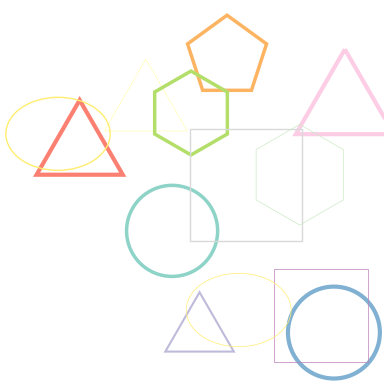[{"shape": "circle", "thickness": 2.5, "radius": 0.59, "center": [0.447, 0.4]}, {"shape": "triangle", "thickness": 0.5, "radius": 0.62, "center": [0.379, 0.722]}, {"shape": "triangle", "thickness": 1.5, "radius": 0.51, "center": [0.518, 0.138]}, {"shape": "triangle", "thickness": 3, "radius": 0.65, "center": [0.207, 0.611]}, {"shape": "circle", "thickness": 3, "radius": 0.6, "center": [0.867, 0.136]}, {"shape": "pentagon", "thickness": 2.5, "radius": 0.54, "center": [0.59, 0.853]}, {"shape": "hexagon", "thickness": 2.5, "radius": 0.54, "center": [0.496, 0.707]}, {"shape": "triangle", "thickness": 3, "radius": 0.74, "center": [0.896, 0.725]}, {"shape": "square", "thickness": 1, "radius": 0.73, "center": [0.639, 0.52]}, {"shape": "square", "thickness": 0.5, "radius": 0.61, "center": [0.834, 0.181]}, {"shape": "hexagon", "thickness": 0.5, "radius": 0.65, "center": [0.778, 0.546]}, {"shape": "oval", "thickness": 1, "radius": 0.68, "center": [0.151, 0.652]}, {"shape": "oval", "thickness": 0.5, "radius": 0.68, "center": [0.62, 0.195]}]